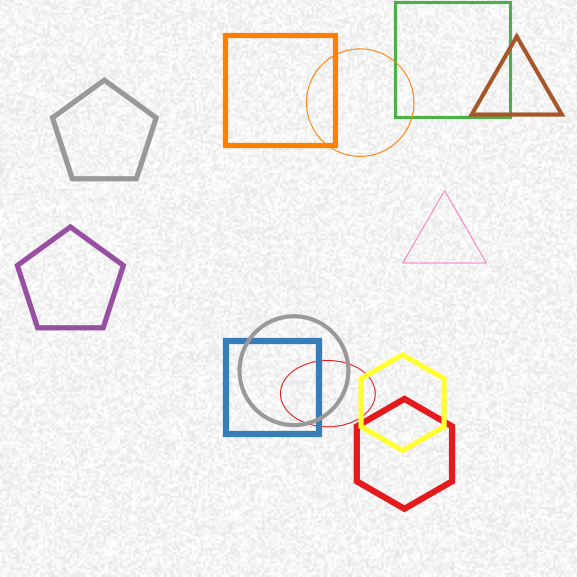[{"shape": "oval", "thickness": 0.5, "radius": 0.41, "center": [0.568, 0.317]}, {"shape": "hexagon", "thickness": 3, "radius": 0.48, "center": [0.7, 0.213]}, {"shape": "square", "thickness": 3, "radius": 0.4, "center": [0.472, 0.328]}, {"shape": "square", "thickness": 1.5, "radius": 0.5, "center": [0.783, 0.897]}, {"shape": "pentagon", "thickness": 2.5, "radius": 0.48, "center": [0.122, 0.51]}, {"shape": "square", "thickness": 2.5, "radius": 0.48, "center": [0.485, 0.843]}, {"shape": "circle", "thickness": 0.5, "radius": 0.47, "center": [0.624, 0.821]}, {"shape": "hexagon", "thickness": 2.5, "radius": 0.41, "center": [0.697, 0.302]}, {"shape": "triangle", "thickness": 2, "radius": 0.45, "center": [0.895, 0.846]}, {"shape": "triangle", "thickness": 0.5, "radius": 0.42, "center": [0.77, 0.585]}, {"shape": "circle", "thickness": 2, "radius": 0.47, "center": [0.509, 0.357]}, {"shape": "pentagon", "thickness": 2.5, "radius": 0.47, "center": [0.181, 0.766]}]